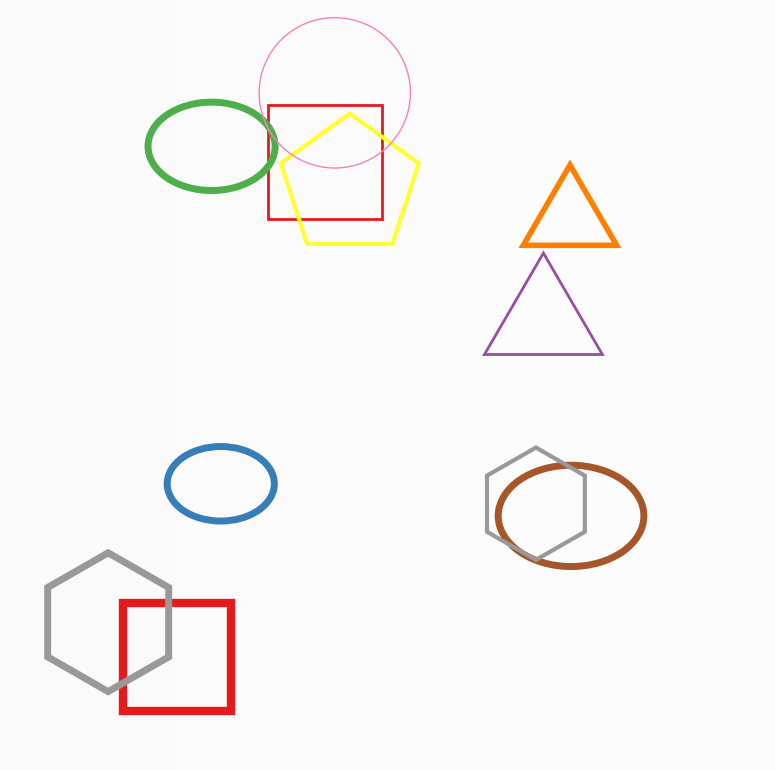[{"shape": "square", "thickness": 3, "radius": 0.35, "center": [0.228, 0.147]}, {"shape": "square", "thickness": 1, "radius": 0.37, "center": [0.419, 0.789]}, {"shape": "oval", "thickness": 2.5, "radius": 0.35, "center": [0.285, 0.372]}, {"shape": "oval", "thickness": 2.5, "radius": 0.41, "center": [0.273, 0.81]}, {"shape": "triangle", "thickness": 1, "radius": 0.44, "center": [0.701, 0.584]}, {"shape": "triangle", "thickness": 2, "radius": 0.35, "center": [0.735, 0.716]}, {"shape": "pentagon", "thickness": 1.5, "radius": 0.47, "center": [0.451, 0.759]}, {"shape": "oval", "thickness": 2.5, "radius": 0.47, "center": [0.737, 0.33]}, {"shape": "circle", "thickness": 0.5, "radius": 0.49, "center": [0.432, 0.879]}, {"shape": "hexagon", "thickness": 2.5, "radius": 0.45, "center": [0.14, 0.192]}, {"shape": "hexagon", "thickness": 1.5, "radius": 0.36, "center": [0.692, 0.346]}]